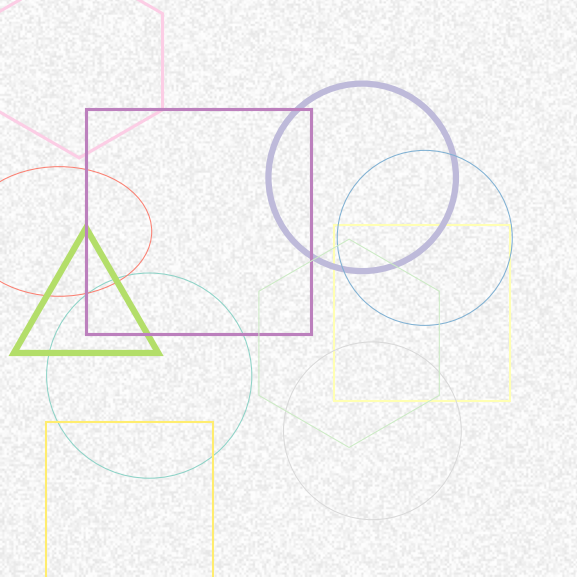[{"shape": "circle", "thickness": 0.5, "radius": 0.89, "center": [0.258, 0.349]}, {"shape": "square", "thickness": 1, "radius": 0.76, "center": [0.731, 0.458]}, {"shape": "circle", "thickness": 3, "radius": 0.81, "center": [0.627, 0.692]}, {"shape": "oval", "thickness": 0.5, "radius": 0.8, "center": [0.102, 0.598]}, {"shape": "circle", "thickness": 0.5, "radius": 0.76, "center": [0.736, 0.587]}, {"shape": "triangle", "thickness": 3, "radius": 0.72, "center": [0.149, 0.46]}, {"shape": "hexagon", "thickness": 1.5, "radius": 0.83, "center": [0.137, 0.892]}, {"shape": "circle", "thickness": 0.5, "radius": 0.77, "center": [0.645, 0.253]}, {"shape": "square", "thickness": 1.5, "radius": 0.97, "center": [0.345, 0.616]}, {"shape": "hexagon", "thickness": 0.5, "radius": 0.9, "center": [0.605, 0.405]}, {"shape": "square", "thickness": 1, "radius": 0.72, "center": [0.224, 0.124]}]